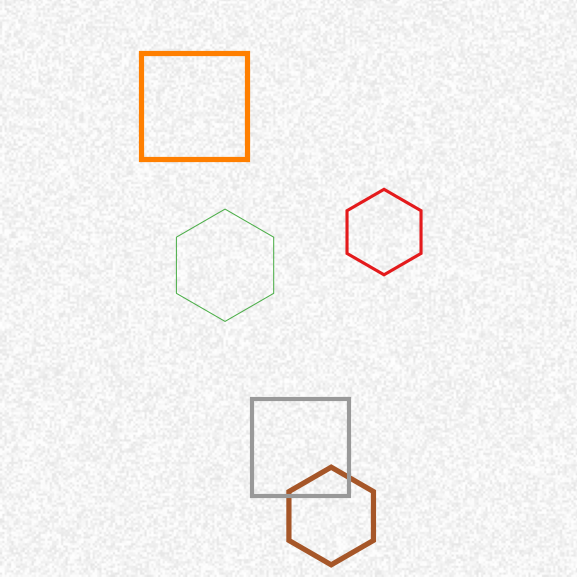[{"shape": "hexagon", "thickness": 1.5, "radius": 0.37, "center": [0.665, 0.597]}, {"shape": "hexagon", "thickness": 0.5, "radius": 0.49, "center": [0.39, 0.54]}, {"shape": "square", "thickness": 2.5, "radius": 0.46, "center": [0.335, 0.815]}, {"shape": "hexagon", "thickness": 2.5, "radius": 0.42, "center": [0.573, 0.106]}, {"shape": "square", "thickness": 2, "radius": 0.42, "center": [0.52, 0.225]}]